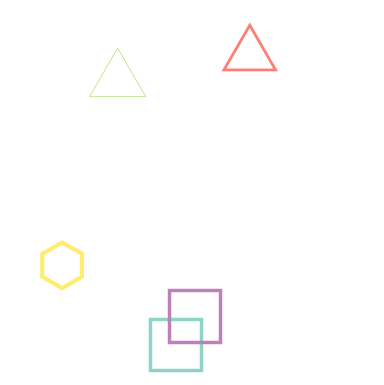[{"shape": "square", "thickness": 2.5, "radius": 0.33, "center": [0.455, 0.106]}, {"shape": "triangle", "thickness": 2, "radius": 0.39, "center": [0.649, 0.857]}, {"shape": "triangle", "thickness": 0.5, "radius": 0.42, "center": [0.306, 0.791]}, {"shape": "square", "thickness": 2.5, "radius": 0.34, "center": [0.505, 0.179]}, {"shape": "hexagon", "thickness": 3, "radius": 0.3, "center": [0.161, 0.311]}]